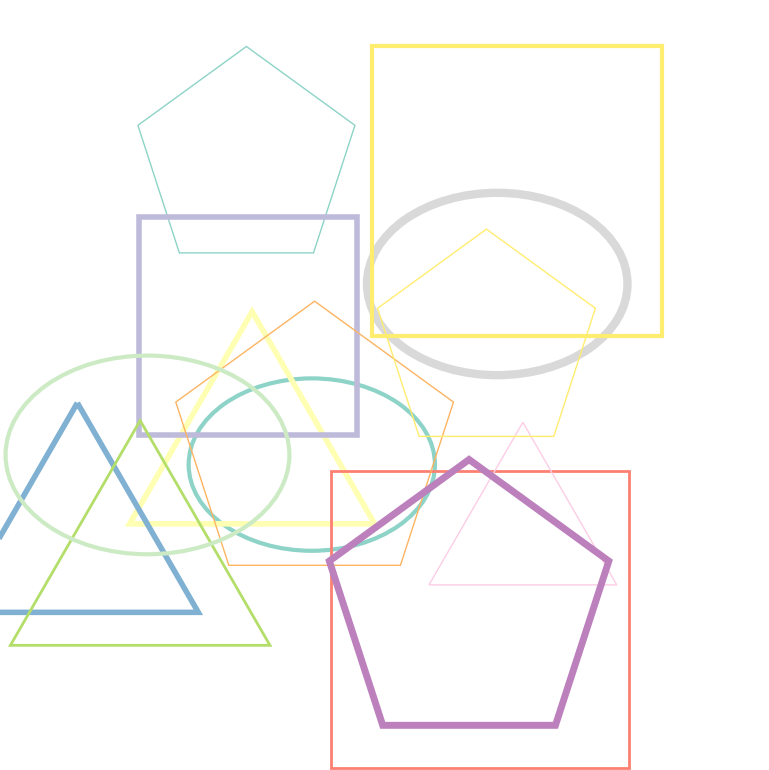[{"shape": "oval", "thickness": 1.5, "radius": 0.8, "center": [0.405, 0.397]}, {"shape": "pentagon", "thickness": 0.5, "radius": 0.74, "center": [0.32, 0.791]}, {"shape": "triangle", "thickness": 2, "radius": 0.92, "center": [0.327, 0.412]}, {"shape": "square", "thickness": 2, "radius": 0.71, "center": [0.322, 0.576]}, {"shape": "square", "thickness": 1, "radius": 0.97, "center": [0.623, 0.196]}, {"shape": "triangle", "thickness": 2, "radius": 0.91, "center": [0.1, 0.295]}, {"shape": "pentagon", "thickness": 0.5, "radius": 0.95, "center": [0.409, 0.419]}, {"shape": "triangle", "thickness": 1, "radius": 0.97, "center": [0.182, 0.259]}, {"shape": "triangle", "thickness": 0.5, "radius": 0.7, "center": [0.679, 0.311]}, {"shape": "oval", "thickness": 3, "radius": 0.85, "center": [0.646, 0.631]}, {"shape": "pentagon", "thickness": 2.5, "radius": 0.95, "center": [0.609, 0.212]}, {"shape": "oval", "thickness": 1.5, "radius": 0.92, "center": [0.192, 0.409]}, {"shape": "pentagon", "thickness": 0.5, "radius": 0.74, "center": [0.632, 0.554]}, {"shape": "square", "thickness": 1.5, "radius": 0.94, "center": [0.672, 0.752]}]